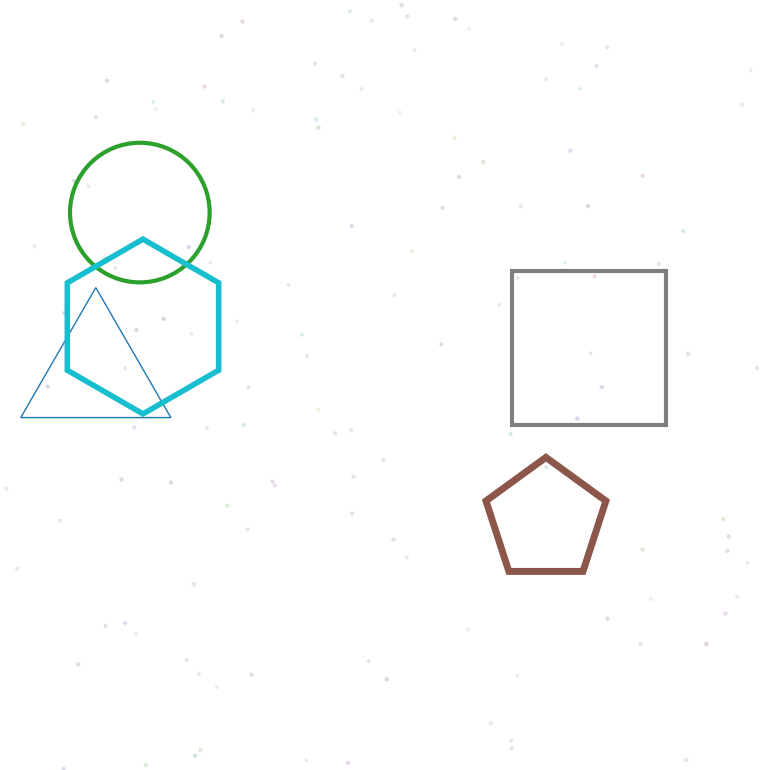[{"shape": "triangle", "thickness": 0.5, "radius": 0.56, "center": [0.124, 0.514]}, {"shape": "circle", "thickness": 1.5, "radius": 0.45, "center": [0.182, 0.724]}, {"shape": "pentagon", "thickness": 2.5, "radius": 0.41, "center": [0.709, 0.324]}, {"shape": "square", "thickness": 1.5, "radius": 0.5, "center": [0.765, 0.548]}, {"shape": "hexagon", "thickness": 2, "radius": 0.57, "center": [0.186, 0.576]}]